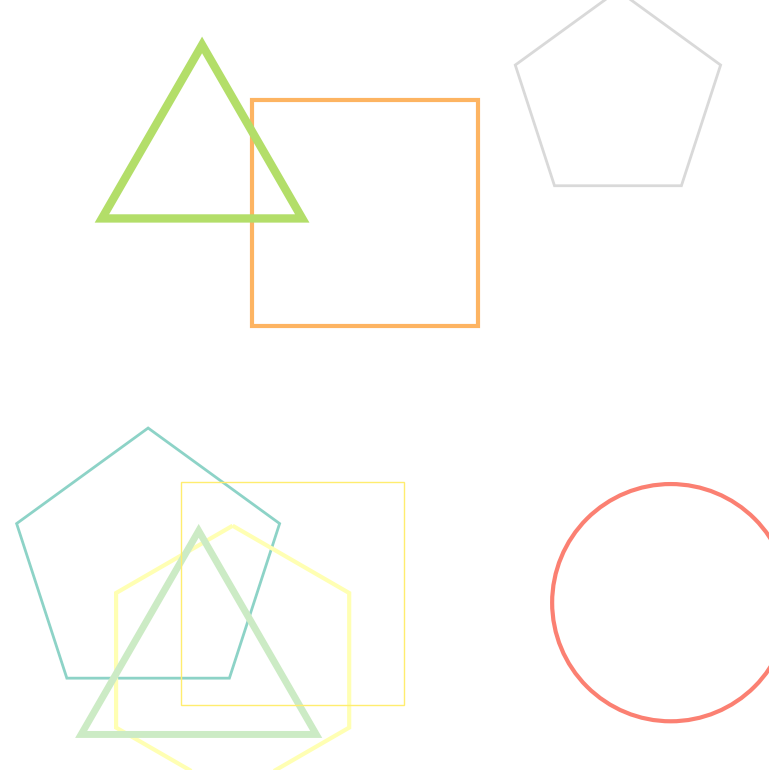[{"shape": "pentagon", "thickness": 1, "radius": 0.9, "center": [0.192, 0.265]}, {"shape": "hexagon", "thickness": 1.5, "radius": 0.87, "center": [0.302, 0.142]}, {"shape": "circle", "thickness": 1.5, "radius": 0.77, "center": [0.871, 0.217]}, {"shape": "square", "thickness": 1.5, "radius": 0.73, "center": [0.474, 0.723]}, {"shape": "triangle", "thickness": 3, "radius": 0.75, "center": [0.262, 0.791]}, {"shape": "pentagon", "thickness": 1, "radius": 0.7, "center": [0.803, 0.872]}, {"shape": "triangle", "thickness": 2.5, "radius": 0.88, "center": [0.258, 0.134]}, {"shape": "square", "thickness": 0.5, "radius": 0.72, "center": [0.38, 0.229]}]